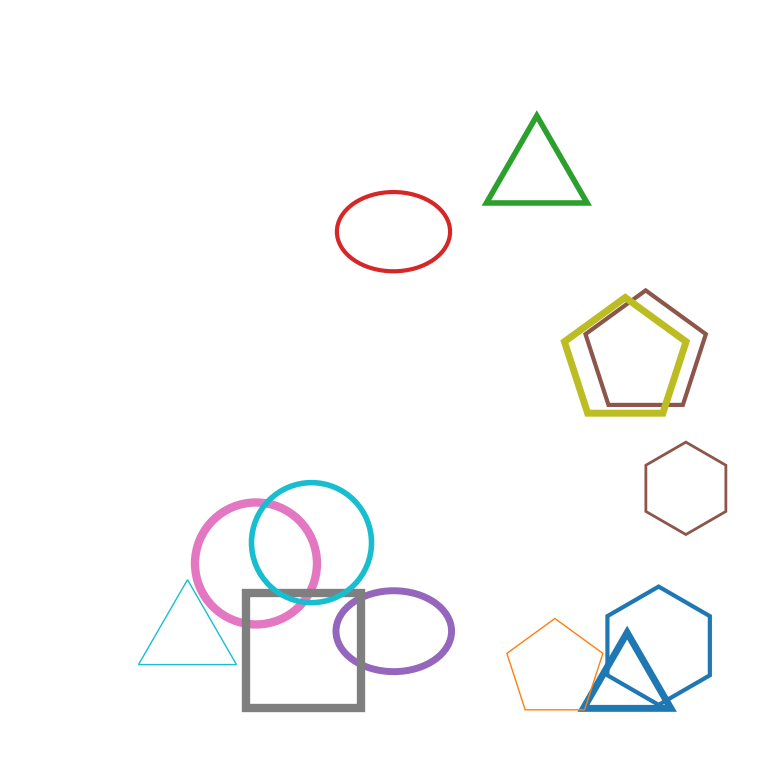[{"shape": "hexagon", "thickness": 1.5, "radius": 0.38, "center": [0.855, 0.161]}, {"shape": "triangle", "thickness": 2.5, "radius": 0.33, "center": [0.814, 0.113]}, {"shape": "pentagon", "thickness": 0.5, "radius": 0.33, "center": [0.721, 0.131]}, {"shape": "triangle", "thickness": 2, "radius": 0.38, "center": [0.697, 0.774]}, {"shape": "oval", "thickness": 1.5, "radius": 0.37, "center": [0.511, 0.699]}, {"shape": "oval", "thickness": 2.5, "radius": 0.38, "center": [0.511, 0.18]}, {"shape": "hexagon", "thickness": 1, "radius": 0.3, "center": [0.891, 0.366]}, {"shape": "pentagon", "thickness": 1.5, "radius": 0.41, "center": [0.839, 0.541]}, {"shape": "circle", "thickness": 3, "radius": 0.4, "center": [0.332, 0.268]}, {"shape": "square", "thickness": 3, "radius": 0.37, "center": [0.394, 0.155]}, {"shape": "pentagon", "thickness": 2.5, "radius": 0.42, "center": [0.812, 0.531]}, {"shape": "triangle", "thickness": 0.5, "radius": 0.37, "center": [0.243, 0.174]}, {"shape": "circle", "thickness": 2, "radius": 0.39, "center": [0.405, 0.295]}]